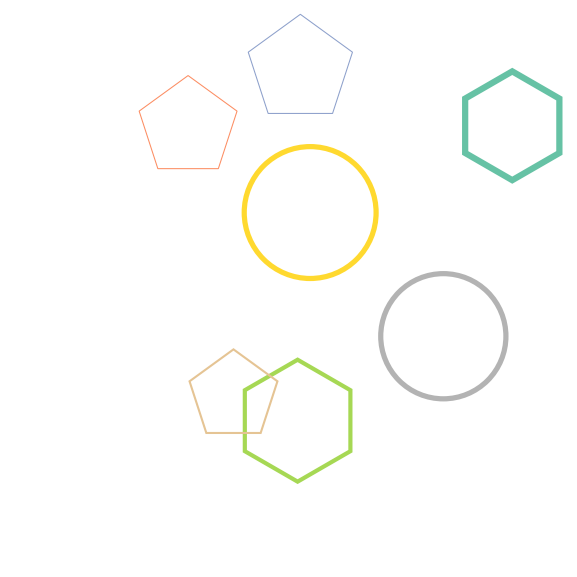[{"shape": "hexagon", "thickness": 3, "radius": 0.47, "center": [0.887, 0.781]}, {"shape": "pentagon", "thickness": 0.5, "radius": 0.45, "center": [0.326, 0.779]}, {"shape": "pentagon", "thickness": 0.5, "radius": 0.47, "center": [0.52, 0.879]}, {"shape": "hexagon", "thickness": 2, "radius": 0.53, "center": [0.515, 0.271]}, {"shape": "circle", "thickness": 2.5, "radius": 0.57, "center": [0.537, 0.631]}, {"shape": "pentagon", "thickness": 1, "radius": 0.4, "center": [0.404, 0.314]}, {"shape": "circle", "thickness": 2.5, "radius": 0.54, "center": [0.768, 0.417]}]